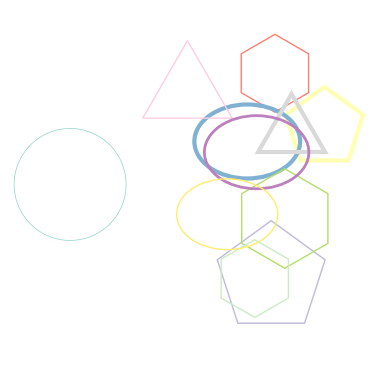[{"shape": "circle", "thickness": 0.5, "radius": 0.73, "center": [0.182, 0.521]}, {"shape": "pentagon", "thickness": 3, "radius": 0.53, "center": [0.843, 0.669]}, {"shape": "pentagon", "thickness": 1, "radius": 0.74, "center": [0.704, 0.28]}, {"shape": "hexagon", "thickness": 1, "radius": 0.51, "center": [0.714, 0.81]}, {"shape": "oval", "thickness": 3, "radius": 0.69, "center": [0.642, 0.633]}, {"shape": "hexagon", "thickness": 1, "radius": 0.65, "center": [0.74, 0.432]}, {"shape": "triangle", "thickness": 1, "radius": 0.67, "center": [0.487, 0.76]}, {"shape": "triangle", "thickness": 3, "radius": 0.5, "center": [0.757, 0.655]}, {"shape": "oval", "thickness": 2, "radius": 0.68, "center": [0.667, 0.605]}, {"shape": "hexagon", "thickness": 1, "radius": 0.5, "center": [0.662, 0.276]}, {"shape": "oval", "thickness": 1, "radius": 0.66, "center": [0.59, 0.444]}]